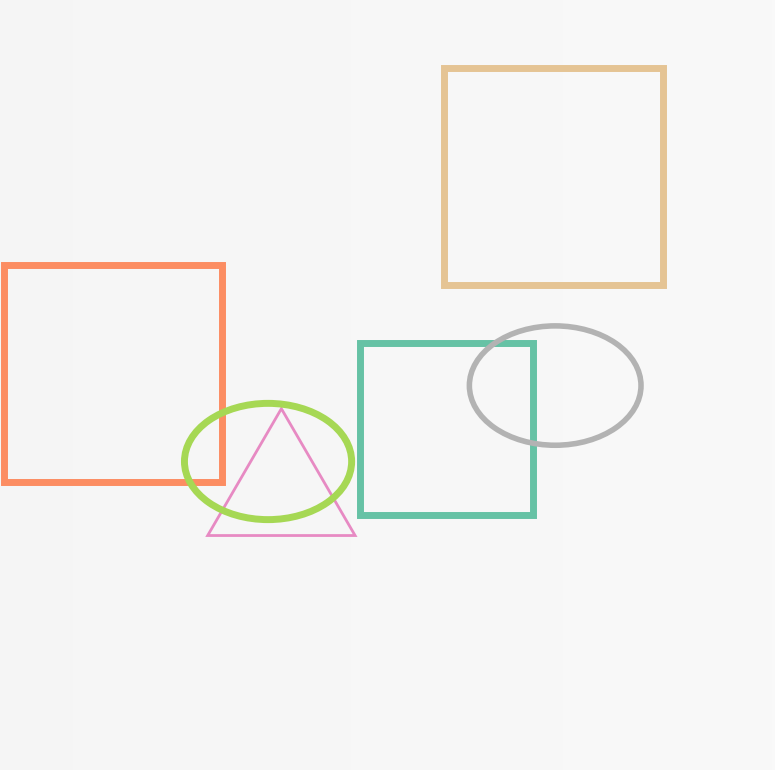[{"shape": "square", "thickness": 2.5, "radius": 0.56, "center": [0.577, 0.443]}, {"shape": "square", "thickness": 2.5, "radius": 0.7, "center": [0.146, 0.515]}, {"shape": "triangle", "thickness": 1, "radius": 0.55, "center": [0.363, 0.359]}, {"shape": "oval", "thickness": 2.5, "radius": 0.54, "center": [0.346, 0.401]}, {"shape": "square", "thickness": 2.5, "radius": 0.7, "center": [0.714, 0.771]}, {"shape": "oval", "thickness": 2, "radius": 0.55, "center": [0.716, 0.499]}]